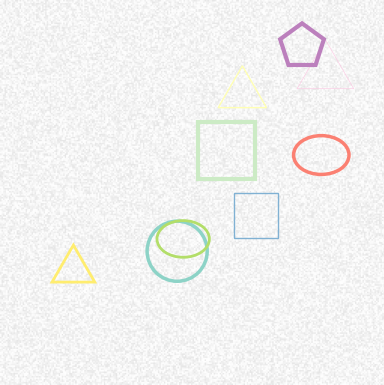[{"shape": "circle", "thickness": 2.5, "radius": 0.39, "center": [0.46, 0.347]}, {"shape": "triangle", "thickness": 1, "radius": 0.36, "center": [0.63, 0.757]}, {"shape": "oval", "thickness": 2.5, "radius": 0.36, "center": [0.834, 0.597]}, {"shape": "square", "thickness": 1, "radius": 0.29, "center": [0.665, 0.44]}, {"shape": "oval", "thickness": 2, "radius": 0.34, "center": [0.476, 0.379]}, {"shape": "triangle", "thickness": 0.5, "radius": 0.42, "center": [0.845, 0.812]}, {"shape": "pentagon", "thickness": 3, "radius": 0.3, "center": [0.784, 0.88]}, {"shape": "square", "thickness": 3, "radius": 0.37, "center": [0.588, 0.609]}, {"shape": "triangle", "thickness": 2, "radius": 0.32, "center": [0.191, 0.299]}]